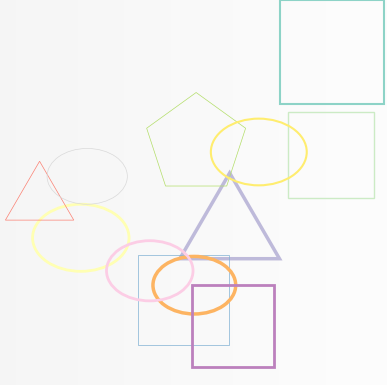[{"shape": "square", "thickness": 1.5, "radius": 0.67, "center": [0.857, 0.865]}, {"shape": "oval", "thickness": 2, "radius": 0.62, "center": [0.209, 0.382]}, {"shape": "triangle", "thickness": 2.5, "radius": 0.74, "center": [0.593, 0.402]}, {"shape": "triangle", "thickness": 0.5, "radius": 0.51, "center": [0.102, 0.479]}, {"shape": "square", "thickness": 0.5, "radius": 0.59, "center": [0.473, 0.221]}, {"shape": "oval", "thickness": 2.5, "radius": 0.53, "center": [0.501, 0.259]}, {"shape": "pentagon", "thickness": 0.5, "radius": 0.67, "center": [0.506, 0.625]}, {"shape": "oval", "thickness": 2, "radius": 0.56, "center": [0.386, 0.297]}, {"shape": "oval", "thickness": 0.5, "radius": 0.52, "center": [0.225, 0.542]}, {"shape": "square", "thickness": 2, "radius": 0.53, "center": [0.6, 0.153]}, {"shape": "square", "thickness": 1, "radius": 0.56, "center": [0.855, 0.596]}, {"shape": "oval", "thickness": 1.5, "radius": 0.62, "center": [0.668, 0.605]}]